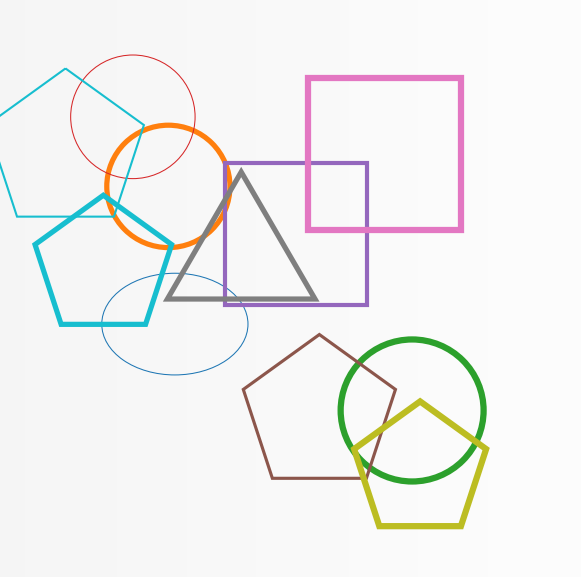[{"shape": "oval", "thickness": 0.5, "radius": 0.63, "center": [0.301, 0.438]}, {"shape": "circle", "thickness": 2.5, "radius": 0.53, "center": [0.29, 0.676]}, {"shape": "circle", "thickness": 3, "radius": 0.61, "center": [0.709, 0.288]}, {"shape": "circle", "thickness": 0.5, "radius": 0.54, "center": [0.229, 0.797]}, {"shape": "square", "thickness": 2, "radius": 0.61, "center": [0.509, 0.594]}, {"shape": "pentagon", "thickness": 1.5, "radius": 0.69, "center": [0.549, 0.282]}, {"shape": "square", "thickness": 3, "radius": 0.66, "center": [0.662, 0.733]}, {"shape": "triangle", "thickness": 2.5, "radius": 0.73, "center": [0.415, 0.555]}, {"shape": "pentagon", "thickness": 3, "radius": 0.6, "center": [0.723, 0.185]}, {"shape": "pentagon", "thickness": 1, "radius": 0.71, "center": [0.113, 0.739]}, {"shape": "pentagon", "thickness": 2.5, "radius": 0.62, "center": [0.178, 0.537]}]